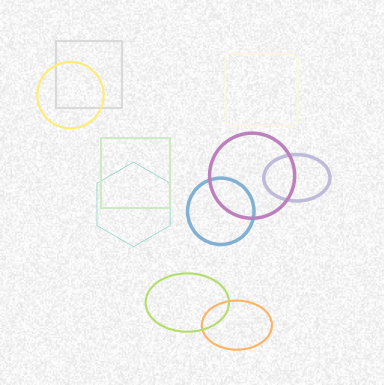[{"shape": "hexagon", "thickness": 0.5, "radius": 0.55, "center": [0.347, 0.469]}, {"shape": "square", "thickness": 1, "radius": 0.47, "center": [0.678, 0.77]}, {"shape": "oval", "thickness": 2.5, "radius": 0.43, "center": [0.771, 0.538]}, {"shape": "circle", "thickness": 2.5, "radius": 0.43, "center": [0.573, 0.451]}, {"shape": "oval", "thickness": 1.5, "radius": 0.46, "center": [0.615, 0.155]}, {"shape": "oval", "thickness": 1.5, "radius": 0.54, "center": [0.486, 0.214]}, {"shape": "square", "thickness": 1.5, "radius": 0.43, "center": [0.231, 0.806]}, {"shape": "circle", "thickness": 2.5, "radius": 0.55, "center": [0.655, 0.544]}, {"shape": "square", "thickness": 1.5, "radius": 0.45, "center": [0.352, 0.55]}, {"shape": "circle", "thickness": 1.5, "radius": 0.43, "center": [0.183, 0.753]}]